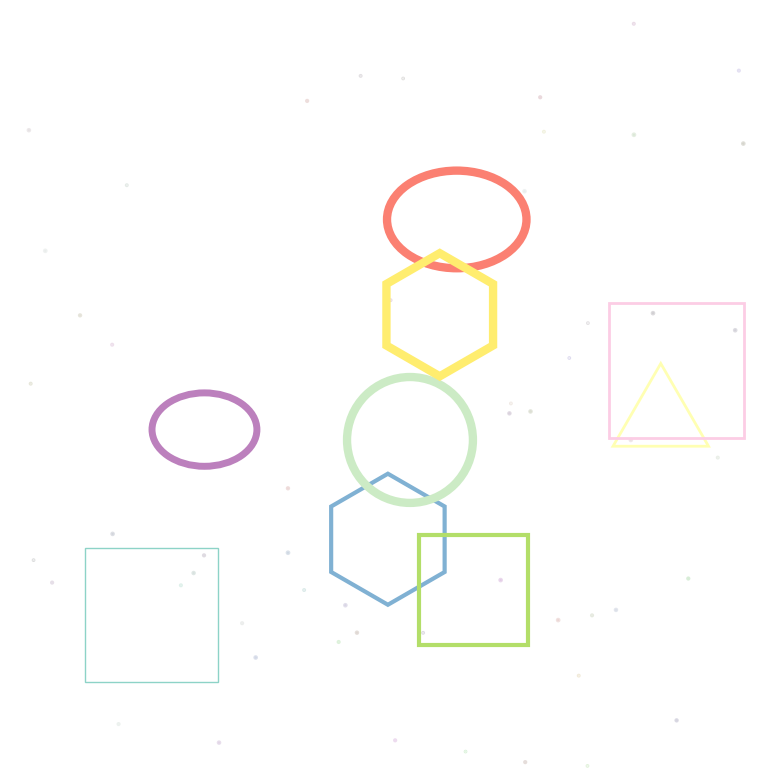[{"shape": "square", "thickness": 0.5, "radius": 0.43, "center": [0.197, 0.201]}, {"shape": "triangle", "thickness": 1, "radius": 0.36, "center": [0.858, 0.456]}, {"shape": "oval", "thickness": 3, "radius": 0.45, "center": [0.593, 0.715]}, {"shape": "hexagon", "thickness": 1.5, "radius": 0.43, "center": [0.504, 0.3]}, {"shape": "square", "thickness": 1.5, "radius": 0.36, "center": [0.615, 0.234]}, {"shape": "square", "thickness": 1, "radius": 0.44, "center": [0.878, 0.519]}, {"shape": "oval", "thickness": 2.5, "radius": 0.34, "center": [0.266, 0.442]}, {"shape": "circle", "thickness": 3, "radius": 0.41, "center": [0.532, 0.429]}, {"shape": "hexagon", "thickness": 3, "radius": 0.4, "center": [0.571, 0.591]}]